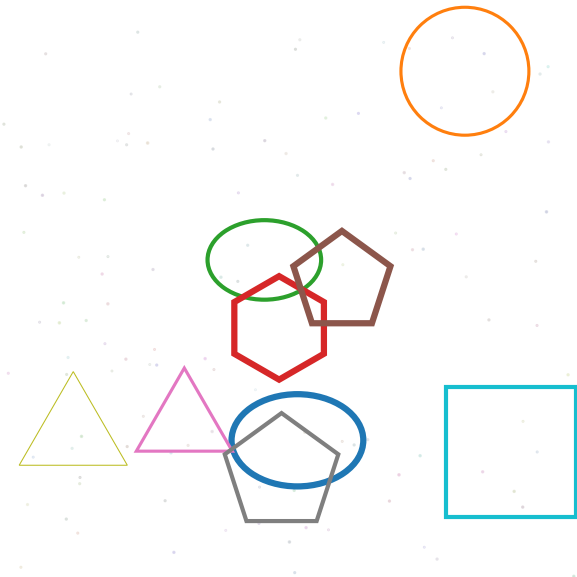[{"shape": "oval", "thickness": 3, "radius": 0.57, "center": [0.515, 0.237]}, {"shape": "circle", "thickness": 1.5, "radius": 0.55, "center": [0.805, 0.876]}, {"shape": "oval", "thickness": 2, "radius": 0.49, "center": [0.458, 0.549]}, {"shape": "hexagon", "thickness": 3, "radius": 0.45, "center": [0.483, 0.431]}, {"shape": "pentagon", "thickness": 3, "radius": 0.44, "center": [0.592, 0.511]}, {"shape": "triangle", "thickness": 1.5, "radius": 0.48, "center": [0.319, 0.266]}, {"shape": "pentagon", "thickness": 2, "radius": 0.52, "center": [0.488, 0.18]}, {"shape": "triangle", "thickness": 0.5, "radius": 0.54, "center": [0.127, 0.248]}, {"shape": "square", "thickness": 2, "radius": 0.56, "center": [0.885, 0.216]}]